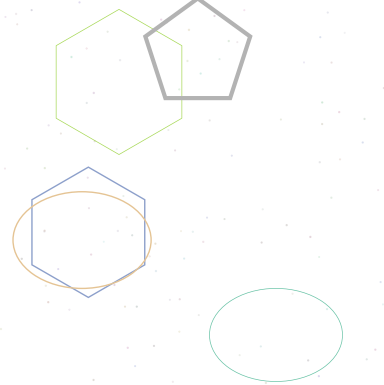[{"shape": "oval", "thickness": 0.5, "radius": 0.86, "center": [0.717, 0.13]}, {"shape": "hexagon", "thickness": 1, "radius": 0.85, "center": [0.229, 0.397]}, {"shape": "hexagon", "thickness": 0.5, "radius": 0.94, "center": [0.309, 0.787]}, {"shape": "oval", "thickness": 1, "radius": 0.9, "center": [0.213, 0.376]}, {"shape": "pentagon", "thickness": 3, "radius": 0.72, "center": [0.514, 0.861]}]